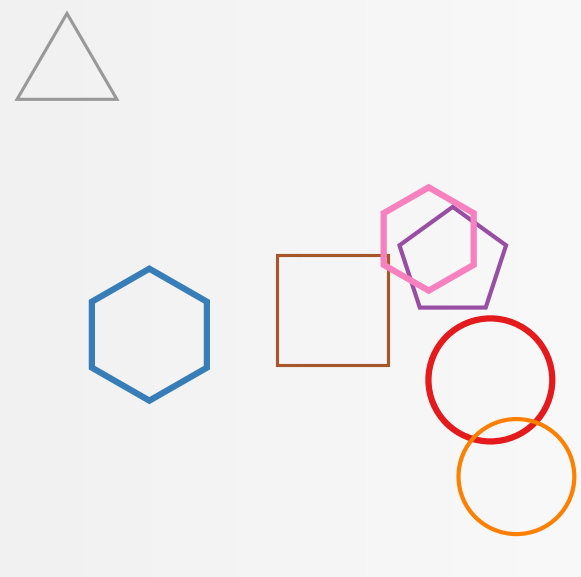[{"shape": "circle", "thickness": 3, "radius": 0.53, "center": [0.844, 0.341]}, {"shape": "hexagon", "thickness": 3, "radius": 0.57, "center": [0.257, 0.42]}, {"shape": "pentagon", "thickness": 2, "radius": 0.48, "center": [0.779, 0.545]}, {"shape": "circle", "thickness": 2, "radius": 0.5, "center": [0.888, 0.174]}, {"shape": "square", "thickness": 1.5, "radius": 0.48, "center": [0.572, 0.462]}, {"shape": "hexagon", "thickness": 3, "radius": 0.45, "center": [0.738, 0.585]}, {"shape": "triangle", "thickness": 1.5, "radius": 0.5, "center": [0.115, 0.877]}]